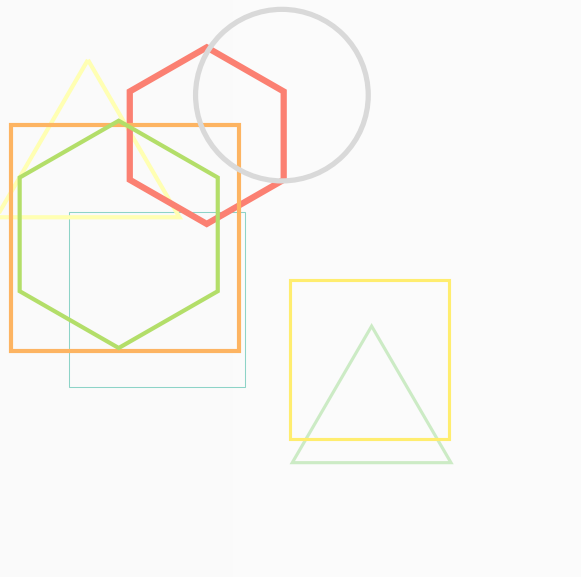[{"shape": "square", "thickness": 0.5, "radius": 0.76, "center": [0.27, 0.481]}, {"shape": "triangle", "thickness": 2, "radius": 0.91, "center": [0.151, 0.714]}, {"shape": "hexagon", "thickness": 3, "radius": 0.76, "center": [0.356, 0.764]}, {"shape": "square", "thickness": 2, "radius": 0.98, "center": [0.215, 0.587]}, {"shape": "hexagon", "thickness": 2, "radius": 0.98, "center": [0.204, 0.593]}, {"shape": "circle", "thickness": 2.5, "radius": 0.74, "center": [0.485, 0.834]}, {"shape": "triangle", "thickness": 1.5, "radius": 0.79, "center": [0.639, 0.277]}, {"shape": "square", "thickness": 1.5, "radius": 0.69, "center": [0.636, 0.377]}]